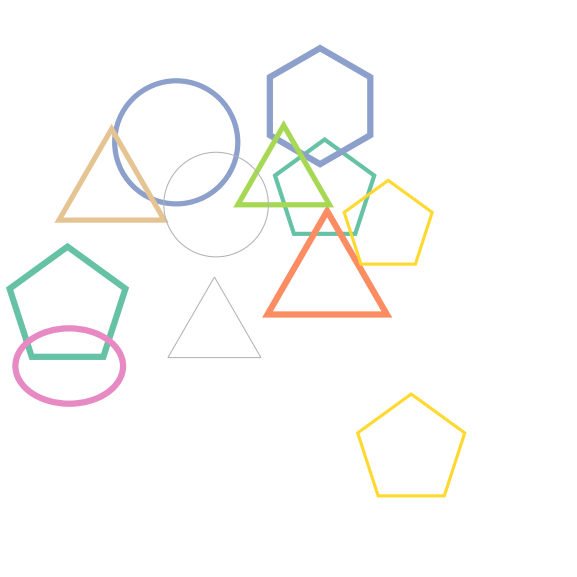[{"shape": "pentagon", "thickness": 3, "radius": 0.53, "center": [0.117, 0.467]}, {"shape": "pentagon", "thickness": 2, "radius": 0.45, "center": [0.562, 0.667]}, {"shape": "triangle", "thickness": 3, "radius": 0.6, "center": [0.567, 0.514]}, {"shape": "circle", "thickness": 2.5, "radius": 0.53, "center": [0.305, 0.753]}, {"shape": "hexagon", "thickness": 3, "radius": 0.5, "center": [0.554, 0.815]}, {"shape": "oval", "thickness": 3, "radius": 0.47, "center": [0.12, 0.365]}, {"shape": "triangle", "thickness": 2.5, "radius": 0.46, "center": [0.491, 0.69]}, {"shape": "pentagon", "thickness": 1.5, "radius": 0.4, "center": [0.672, 0.607]}, {"shape": "pentagon", "thickness": 1.5, "radius": 0.49, "center": [0.712, 0.219]}, {"shape": "triangle", "thickness": 2.5, "radius": 0.53, "center": [0.193, 0.671]}, {"shape": "circle", "thickness": 0.5, "radius": 0.45, "center": [0.374, 0.645]}, {"shape": "triangle", "thickness": 0.5, "radius": 0.47, "center": [0.371, 0.426]}]